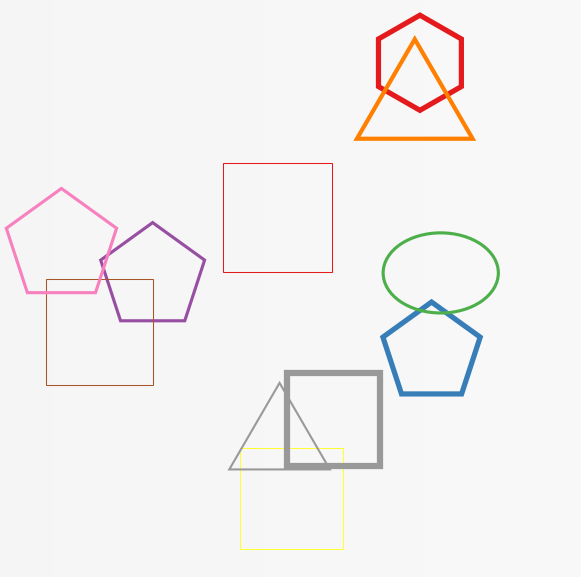[{"shape": "square", "thickness": 0.5, "radius": 0.47, "center": [0.478, 0.622]}, {"shape": "hexagon", "thickness": 2.5, "radius": 0.41, "center": [0.722, 0.89]}, {"shape": "pentagon", "thickness": 2.5, "radius": 0.44, "center": [0.742, 0.388]}, {"shape": "oval", "thickness": 1.5, "radius": 0.5, "center": [0.758, 0.527]}, {"shape": "pentagon", "thickness": 1.5, "radius": 0.47, "center": [0.263, 0.52]}, {"shape": "triangle", "thickness": 2, "radius": 0.57, "center": [0.714, 0.816]}, {"shape": "square", "thickness": 0.5, "radius": 0.44, "center": [0.501, 0.136]}, {"shape": "square", "thickness": 0.5, "radius": 0.46, "center": [0.171, 0.424]}, {"shape": "pentagon", "thickness": 1.5, "radius": 0.5, "center": [0.106, 0.573]}, {"shape": "square", "thickness": 3, "radius": 0.4, "center": [0.574, 0.273]}, {"shape": "triangle", "thickness": 1, "radius": 0.5, "center": [0.481, 0.236]}]